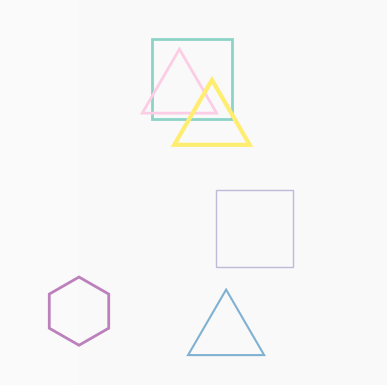[{"shape": "square", "thickness": 2, "radius": 0.52, "center": [0.496, 0.795]}, {"shape": "square", "thickness": 1, "radius": 0.5, "center": [0.656, 0.407]}, {"shape": "triangle", "thickness": 1.5, "radius": 0.57, "center": [0.584, 0.134]}, {"shape": "triangle", "thickness": 2, "radius": 0.55, "center": [0.463, 0.762]}, {"shape": "hexagon", "thickness": 2, "radius": 0.44, "center": [0.204, 0.192]}, {"shape": "triangle", "thickness": 3, "radius": 0.56, "center": [0.547, 0.68]}]